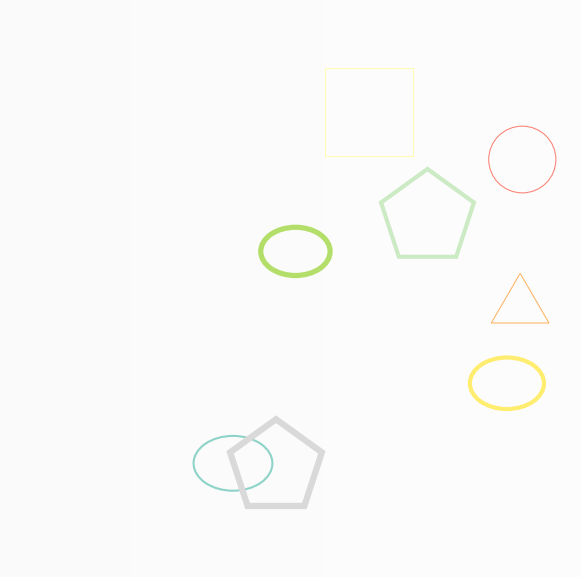[{"shape": "oval", "thickness": 1, "radius": 0.34, "center": [0.401, 0.197]}, {"shape": "square", "thickness": 0.5, "radius": 0.38, "center": [0.635, 0.805]}, {"shape": "circle", "thickness": 0.5, "radius": 0.29, "center": [0.899, 0.723]}, {"shape": "triangle", "thickness": 0.5, "radius": 0.29, "center": [0.895, 0.469]}, {"shape": "oval", "thickness": 2.5, "radius": 0.3, "center": [0.508, 0.564]}, {"shape": "pentagon", "thickness": 3, "radius": 0.42, "center": [0.475, 0.19]}, {"shape": "pentagon", "thickness": 2, "radius": 0.42, "center": [0.735, 0.622]}, {"shape": "oval", "thickness": 2, "radius": 0.32, "center": [0.872, 0.335]}]